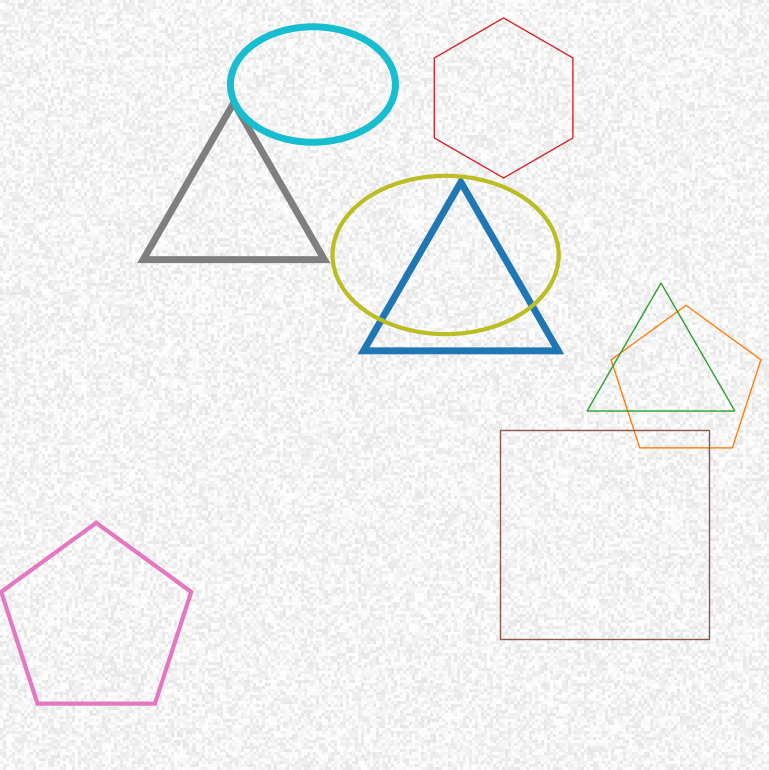[{"shape": "triangle", "thickness": 2.5, "radius": 0.73, "center": [0.599, 0.617]}, {"shape": "pentagon", "thickness": 0.5, "radius": 0.51, "center": [0.891, 0.501]}, {"shape": "triangle", "thickness": 0.5, "radius": 0.55, "center": [0.858, 0.522]}, {"shape": "hexagon", "thickness": 0.5, "radius": 0.52, "center": [0.654, 0.873]}, {"shape": "square", "thickness": 0.5, "radius": 0.68, "center": [0.785, 0.305]}, {"shape": "pentagon", "thickness": 1.5, "radius": 0.65, "center": [0.125, 0.191]}, {"shape": "triangle", "thickness": 2.5, "radius": 0.68, "center": [0.304, 0.731]}, {"shape": "oval", "thickness": 1.5, "radius": 0.73, "center": [0.579, 0.669]}, {"shape": "oval", "thickness": 2.5, "radius": 0.54, "center": [0.406, 0.89]}]